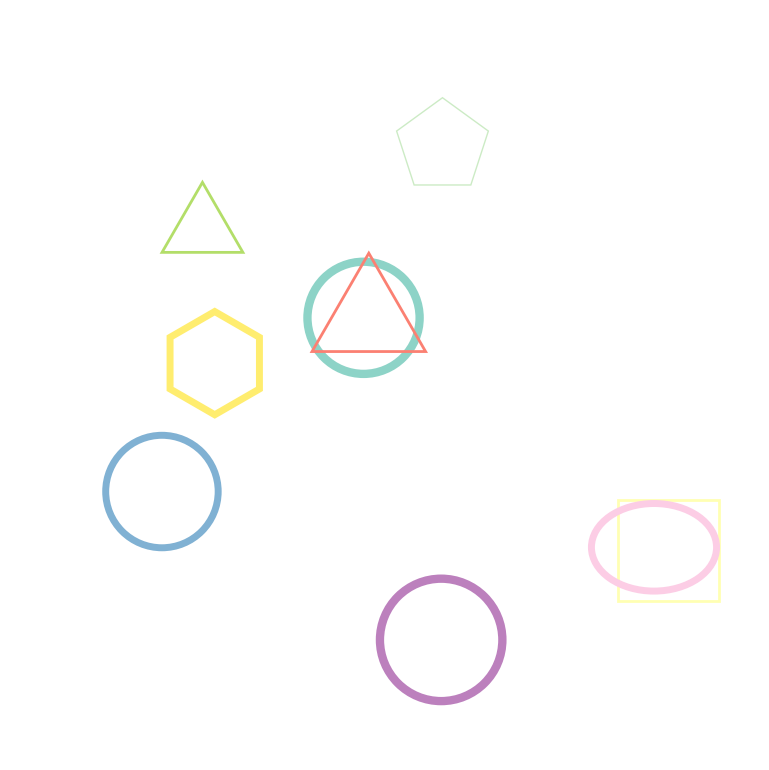[{"shape": "circle", "thickness": 3, "radius": 0.36, "center": [0.472, 0.587]}, {"shape": "square", "thickness": 1, "radius": 0.33, "center": [0.868, 0.285]}, {"shape": "triangle", "thickness": 1, "radius": 0.43, "center": [0.479, 0.586]}, {"shape": "circle", "thickness": 2.5, "radius": 0.37, "center": [0.21, 0.362]}, {"shape": "triangle", "thickness": 1, "radius": 0.3, "center": [0.263, 0.703]}, {"shape": "oval", "thickness": 2.5, "radius": 0.41, "center": [0.849, 0.289]}, {"shape": "circle", "thickness": 3, "radius": 0.4, "center": [0.573, 0.169]}, {"shape": "pentagon", "thickness": 0.5, "radius": 0.31, "center": [0.575, 0.81]}, {"shape": "hexagon", "thickness": 2.5, "radius": 0.34, "center": [0.279, 0.528]}]